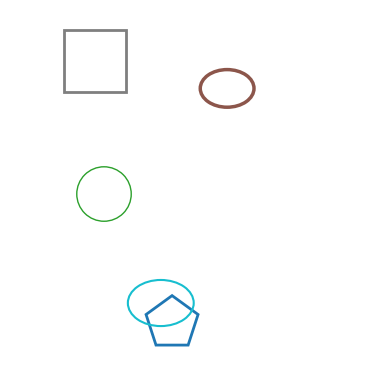[{"shape": "pentagon", "thickness": 2, "radius": 0.36, "center": [0.447, 0.161]}, {"shape": "circle", "thickness": 1, "radius": 0.35, "center": [0.27, 0.496]}, {"shape": "oval", "thickness": 2.5, "radius": 0.35, "center": [0.59, 0.77]}, {"shape": "square", "thickness": 2, "radius": 0.4, "center": [0.246, 0.842]}, {"shape": "oval", "thickness": 1.5, "radius": 0.43, "center": [0.418, 0.213]}]